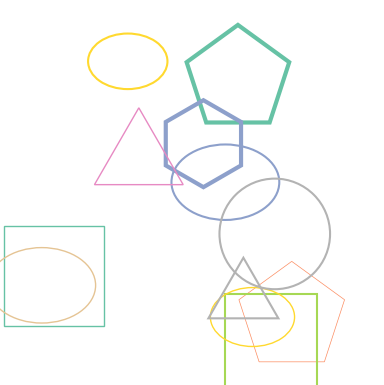[{"shape": "pentagon", "thickness": 3, "radius": 0.7, "center": [0.618, 0.795]}, {"shape": "square", "thickness": 1, "radius": 0.65, "center": [0.141, 0.282]}, {"shape": "pentagon", "thickness": 0.5, "radius": 0.72, "center": [0.758, 0.177]}, {"shape": "oval", "thickness": 1.5, "radius": 0.7, "center": [0.585, 0.527]}, {"shape": "hexagon", "thickness": 3, "radius": 0.56, "center": [0.528, 0.627]}, {"shape": "triangle", "thickness": 1, "radius": 0.67, "center": [0.361, 0.587]}, {"shape": "square", "thickness": 1.5, "radius": 0.6, "center": [0.704, 0.117]}, {"shape": "oval", "thickness": 1.5, "radius": 0.52, "center": [0.332, 0.841]}, {"shape": "oval", "thickness": 1, "radius": 0.55, "center": [0.656, 0.177]}, {"shape": "oval", "thickness": 1, "radius": 0.7, "center": [0.108, 0.259]}, {"shape": "triangle", "thickness": 1.5, "radius": 0.52, "center": [0.632, 0.226]}, {"shape": "circle", "thickness": 1.5, "radius": 0.72, "center": [0.714, 0.392]}]